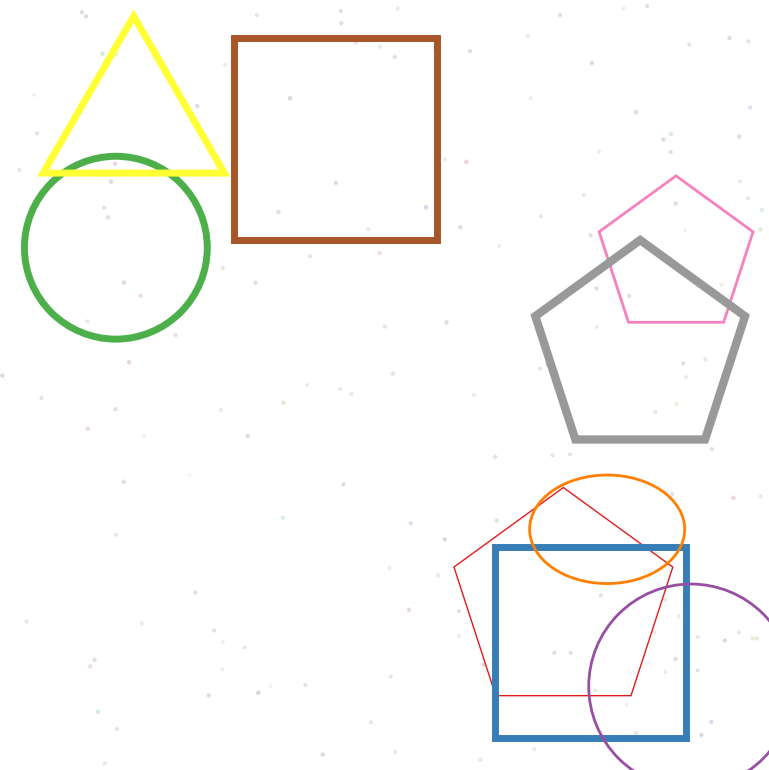[{"shape": "pentagon", "thickness": 0.5, "radius": 0.75, "center": [0.732, 0.217]}, {"shape": "square", "thickness": 2.5, "radius": 0.62, "center": [0.767, 0.166]}, {"shape": "circle", "thickness": 2.5, "radius": 0.59, "center": [0.15, 0.678]}, {"shape": "circle", "thickness": 1, "radius": 0.66, "center": [0.897, 0.109]}, {"shape": "oval", "thickness": 1, "radius": 0.5, "center": [0.789, 0.313]}, {"shape": "triangle", "thickness": 2.5, "radius": 0.68, "center": [0.174, 0.843]}, {"shape": "square", "thickness": 2.5, "radius": 0.66, "center": [0.436, 0.82]}, {"shape": "pentagon", "thickness": 1, "radius": 0.53, "center": [0.878, 0.666]}, {"shape": "pentagon", "thickness": 3, "radius": 0.72, "center": [0.831, 0.545]}]